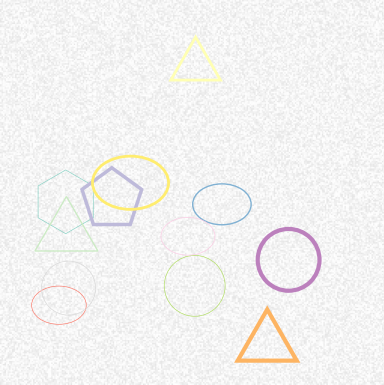[{"shape": "hexagon", "thickness": 0.5, "radius": 0.41, "center": [0.171, 0.476]}, {"shape": "triangle", "thickness": 2, "radius": 0.37, "center": [0.508, 0.829]}, {"shape": "pentagon", "thickness": 2.5, "radius": 0.41, "center": [0.29, 0.483]}, {"shape": "oval", "thickness": 0.5, "radius": 0.35, "center": [0.153, 0.207]}, {"shape": "oval", "thickness": 1, "radius": 0.38, "center": [0.576, 0.469]}, {"shape": "triangle", "thickness": 3, "radius": 0.44, "center": [0.694, 0.108]}, {"shape": "circle", "thickness": 0.5, "radius": 0.4, "center": [0.506, 0.258]}, {"shape": "oval", "thickness": 0.5, "radius": 0.35, "center": [0.488, 0.386]}, {"shape": "circle", "thickness": 0.5, "radius": 0.35, "center": [0.178, 0.252]}, {"shape": "circle", "thickness": 3, "radius": 0.4, "center": [0.75, 0.325]}, {"shape": "triangle", "thickness": 1, "radius": 0.47, "center": [0.172, 0.395]}, {"shape": "oval", "thickness": 2, "radius": 0.49, "center": [0.339, 0.525]}]